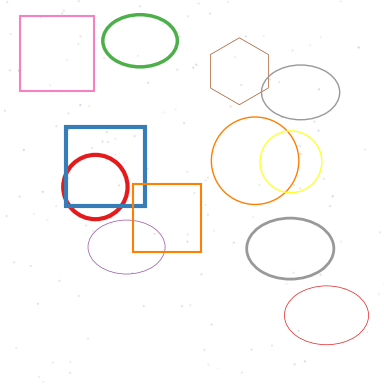[{"shape": "circle", "thickness": 3, "radius": 0.42, "center": [0.248, 0.514]}, {"shape": "oval", "thickness": 0.5, "radius": 0.55, "center": [0.848, 0.181]}, {"shape": "square", "thickness": 3, "radius": 0.51, "center": [0.274, 0.568]}, {"shape": "oval", "thickness": 2.5, "radius": 0.48, "center": [0.364, 0.894]}, {"shape": "oval", "thickness": 0.5, "radius": 0.5, "center": [0.329, 0.358]}, {"shape": "square", "thickness": 1.5, "radius": 0.44, "center": [0.434, 0.433]}, {"shape": "circle", "thickness": 1, "radius": 0.57, "center": [0.663, 0.583]}, {"shape": "circle", "thickness": 1, "radius": 0.4, "center": [0.756, 0.58]}, {"shape": "hexagon", "thickness": 0.5, "radius": 0.43, "center": [0.622, 0.815]}, {"shape": "square", "thickness": 1.5, "radius": 0.49, "center": [0.148, 0.861]}, {"shape": "oval", "thickness": 2, "radius": 0.57, "center": [0.754, 0.354]}, {"shape": "oval", "thickness": 1, "radius": 0.51, "center": [0.781, 0.76]}]